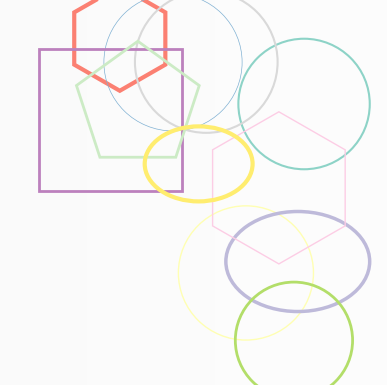[{"shape": "circle", "thickness": 1.5, "radius": 0.85, "center": [0.785, 0.73]}, {"shape": "circle", "thickness": 1, "radius": 0.87, "center": [0.635, 0.291]}, {"shape": "oval", "thickness": 2.5, "radius": 0.93, "center": [0.768, 0.321]}, {"shape": "hexagon", "thickness": 3, "radius": 0.68, "center": [0.309, 0.9]}, {"shape": "circle", "thickness": 0.5, "radius": 0.89, "center": [0.446, 0.838]}, {"shape": "circle", "thickness": 2, "radius": 0.76, "center": [0.759, 0.116]}, {"shape": "hexagon", "thickness": 1, "radius": 0.99, "center": [0.72, 0.512]}, {"shape": "circle", "thickness": 1.5, "radius": 0.92, "center": [0.532, 0.839]}, {"shape": "square", "thickness": 2, "radius": 0.92, "center": [0.284, 0.688]}, {"shape": "pentagon", "thickness": 2, "radius": 0.83, "center": [0.356, 0.726]}, {"shape": "oval", "thickness": 3, "radius": 0.7, "center": [0.513, 0.574]}]